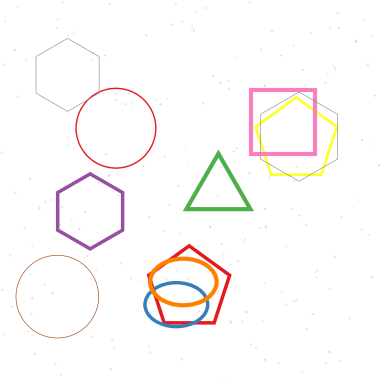[{"shape": "pentagon", "thickness": 2.5, "radius": 0.55, "center": [0.491, 0.251]}, {"shape": "circle", "thickness": 1, "radius": 0.52, "center": [0.301, 0.667]}, {"shape": "oval", "thickness": 2.5, "radius": 0.41, "center": [0.458, 0.209]}, {"shape": "triangle", "thickness": 3, "radius": 0.48, "center": [0.567, 0.505]}, {"shape": "hexagon", "thickness": 2.5, "radius": 0.49, "center": [0.234, 0.451]}, {"shape": "oval", "thickness": 3, "radius": 0.43, "center": [0.476, 0.268]}, {"shape": "pentagon", "thickness": 2, "radius": 0.56, "center": [0.769, 0.636]}, {"shape": "circle", "thickness": 0.5, "radius": 0.54, "center": [0.149, 0.229]}, {"shape": "square", "thickness": 3, "radius": 0.42, "center": [0.734, 0.683]}, {"shape": "hexagon", "thickness": 0.5, "radius": 0.58, "center": [0.777, 0.645]}, {"shape": "hexagon", "thickness": 0.5, "radius": 0.47, "center": [0.176, 0.806]}]